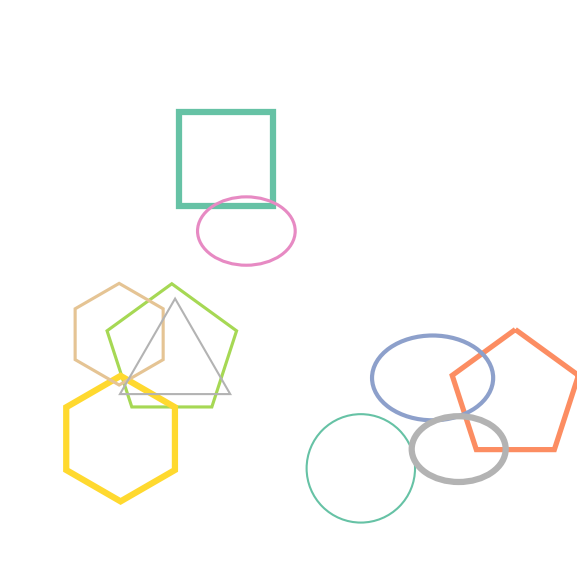[{"shape": "circle", "thickness": 1, "radius": 0.47, "center": [0.625, 0.188]}, {"shape": "square", "thickness": 3, "radius": 0.41, "center": [0.392, 0.724]}, {"shape": "pentagon", "thickness": 2.5, "radius": 0.57, "center": [0.892, 0.314]}, {"shape": "oval", "thickness": 2, "radius": 0.52, "center": [0.749, 0.345]}, {"shape": "oval", "thickness": 1.5, "radius": 0.42, "center": [0.427, 0.599]}, {"shape": "pentagon", "thickness": 1.5, "radius": 0.59, "center": [0.298, 0.39]}, {"shape": "hexagon", "thickness": 3, "radius": 0.54, "center": [0.209, 0.24]}, {"shape": "hexagon", "thickness": 1.5, "radius": 0.44, "center": [0.206, 0.42]}, {"shape": "triangle", "thickness": 1, "radius": 0.55, "center": [0.303, 0.372]}, {"shape": "oval", "thickness": 3, "radius": 0.41, "center": [0.794, 0.221]}]